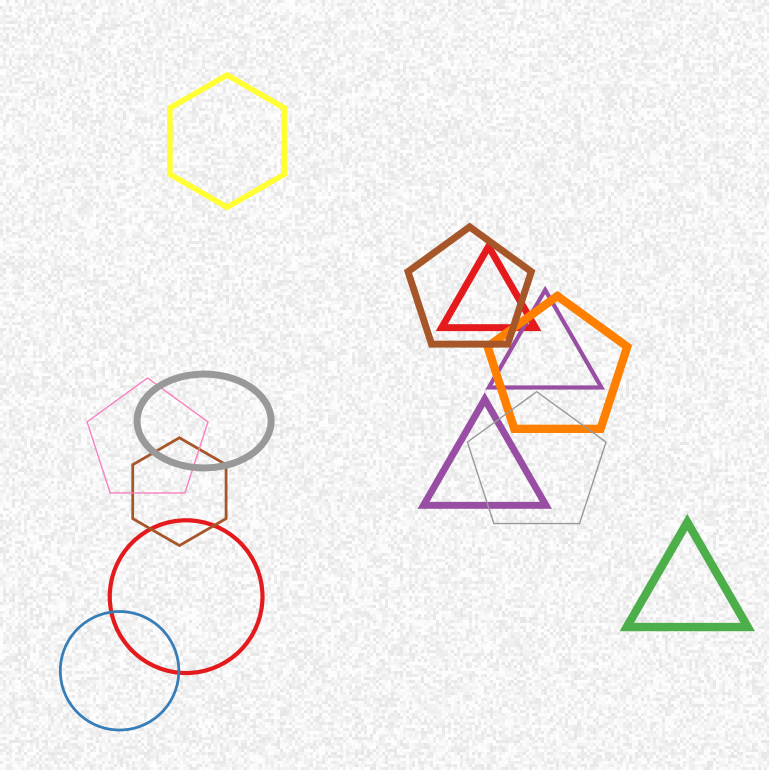[{"shape": "triangle", "thickness": 2.5, "radius": 0.35, "center": [0.635, 0.61]}, {"shape": "circle", "thickness": 1.5, "radius": 0.5, "center": [0.242, 0.225]}, {"shape": "circle", "thickness": 1, "radius": 0.38, "center": [0.155, 0.129]}, {"shape": "triangle", "thickness": 3, "radius": 0.45, "center": [0.893, 0.231]}, {"shape": "triangle", "thickness": 1.5, "radius": 0.42, "center": [0.708, 0.539]}, {"shape": "triangle", "thickness": 2.5, "radius": 0.46, "center": [0.63, 0.39]}, {"shape": "pentagon", "thickness": 3, "radius": 0.48, "center": [0.724, 0.52]}, {"shape": "hexagon", "thickness": 2, "radius": 0.43, "center": [0.295, 0.817]}, {"shape": "hexagon", "thickness": 1, "radius": 0.35, "center": [0.233, 0.361]}, {"shape": "pentagon", "thickness": 2.5, "radius": 0.42, "center": [0.61, 0.621]}, {"shape": "pentagon", "thickness": 0.5, "radius": 0.41, "center": [0.192, 0.427]}, {"shape": "oval", "thickness": 2.5, "radius": 0.44, "center": [0.265, 0.453]}, {"shape": "pentagon", "thickness": 0.5, "radius": 0.47, "center": [0.697, 0.397]}]